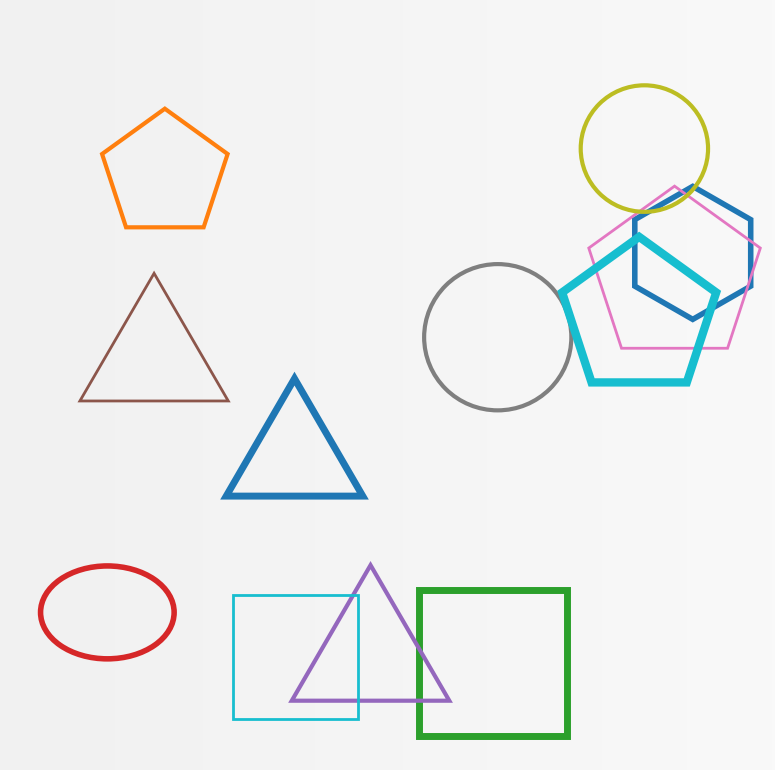[{"shape": "triangle", "thickness": 2.5, "radius": 0.51, "center": [0.38, 0.407]}, {"shape": "hexagon", "thickness": 2, "radius": 0.43, "center": [0.894, 0.672]}, {"shape": "pentagon", "thickness": 1.5, "radius": 0.43, "center": [0.213, 0.774]}, {"shape": "square", "thickness": 2.5, "radius": 0.48, "center": [0.636, 0.139]}, {"shape": "oval", "thickness": 2, "radius": 0.43, "center": [0.139, 0.205]}, {"shape": "triangle", "thickness": 1.5, "radius": 0.59, "center": [0.478, 0.149]}, {"shape": "triangle", "thickness": 1, "radius": 0.55, "center": [0.199, 0.535]}, {"shape": "pentagon", "thickness": 1, "radius": 0.58, "center": [0.87, 0.642]}, {"shape": "circle", "thickness": 1.5, "radius": 0.47, "center": [0.642, 0.562]}, {"shape": "circle", "thickness": 1.5, "radius": 0.41, "center": [0.831, 0.807]}, {"shape": "square", "thickness": 1, "radius": 0.4, "center": [0.381, 0.147]}, {"shape": "pentagon", "thickness": 3, "radius": 0.52, "center": [0.825, 0.588]}]